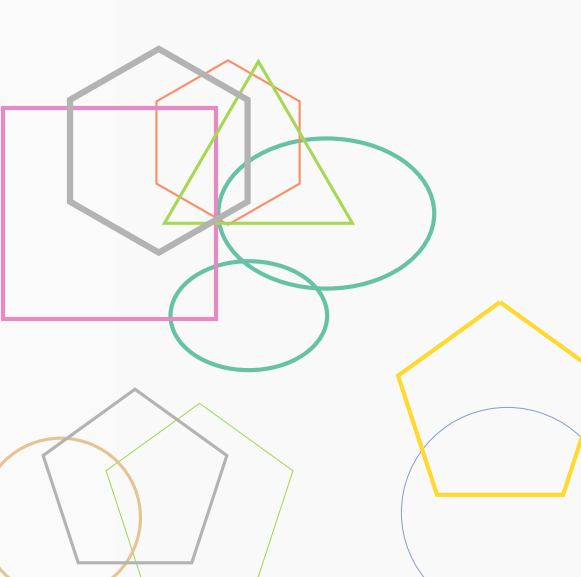[{"shape": "oval", "thickness": 2, "radius": 0.93, "center": [0.561, 0.629]}, {"shape": "oval", "thickness": 2, "radius": 0.67, "center": [0.428, 0.453]}, {"shape": "hexagon", "thickness": 1, "radius": 0.71, "center": [0.392, 0.752]}, {"shape": "circle", "thickness": 0.5, "radius": 0.91, "center": [0.873, 0.112]}, {"shape": "square", "thickness": 2, "radius": 0.92, "center": [0.188, 0.629]}, {"shape": "pentagon", "thickness": 0.5, "radius": 0.84, "center": [0.343, 0.132]}, {"shape": "triangle", "thickness": 1.5, "radius": 0.93, "center": [0.445, 0.706]}, {"shape": "pentagon", "thickness": 2, "radius": 0.92, "center": [0.86, 0.292]}, {"shape": "circle", "thickness": 1.5, "radius": 0.69, "center": [0.104, 0.103]}, {"shape": "hexagon", "thickness": 3, "radius": 0.88, "center": [0.273, 0.738]}, {"shape": "pentagon", "thickness": 1.5, "radius": 0.83, "center": [0.232, 0.159]}]